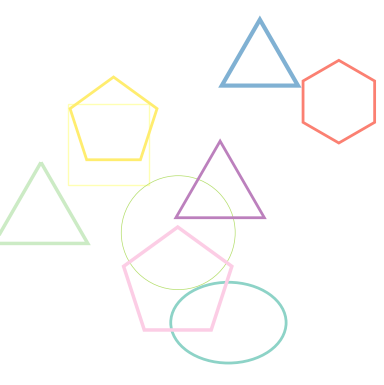[{"shape": "oval", "thickness": 2, "radius": 0.75, "center": [0.593, 0.162]}, {"shape": "square", "thickness": 1, "radius": 0.53, "center": [0.281, 0.625]}, {"shape": "hexagon", "thickness": 2, "radius": 0.54, "center": [0.88, 0.736]}, {"shape": "triangle", "thickness": 3, "radius": 0.57, "center": [0.675, 0.835]}, {"shape": "circle", "thickness": 0.5, "radius": 0.74, "center": [0.463, 0.396]}, {"shape": "pentagon", "thickness": 2.5, "radius": 0.74, "center": [0.462, 0.262]}, {"shape": "triangle", "thickness": 2, "radius": 0.66, "center": [0.572, 0.501]}, {"shape": "triangle", "thickness": 2.5, "radius": 0.7, "center": [0.106, 0.438]}, {"shape": "pentagon", "thickness": 2, "radius": 0.59, "center": [0.295, 0.681]}]